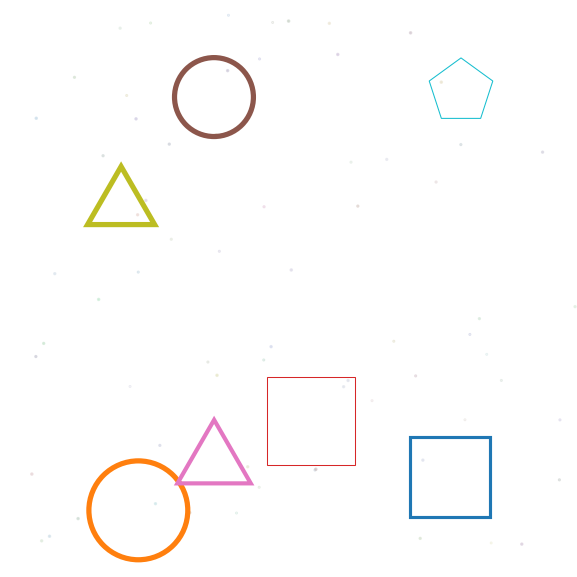[{"shape": "square", "thickness": 1.5, "radius": 0.35, "center": [0.78, 0.173]}, {"shape": "circle", "thickness": 2.5, "radius": 0.43, "center": [0.24, 0.115]}, {"shape": "square", "thickness": 0.5, "radius": 0.38, "center": [0.538, 0.27]}, {"shape": "circle", "thickness": 2.5, "radius": 0.34, "center": [0.371, 0.831]}, {"shape": "triangle", "thickness": 2, "radius": 0.37, "center": [0.371, 0.199]}, {"shape": "triangle", "thickness": 2.5, "radius": 0.34, "center": [0.21, 0.644]}, {"shape": "pentagon", "thickness": 0.5, "radius": 0.29, "center": [0.798, 0.841]}]